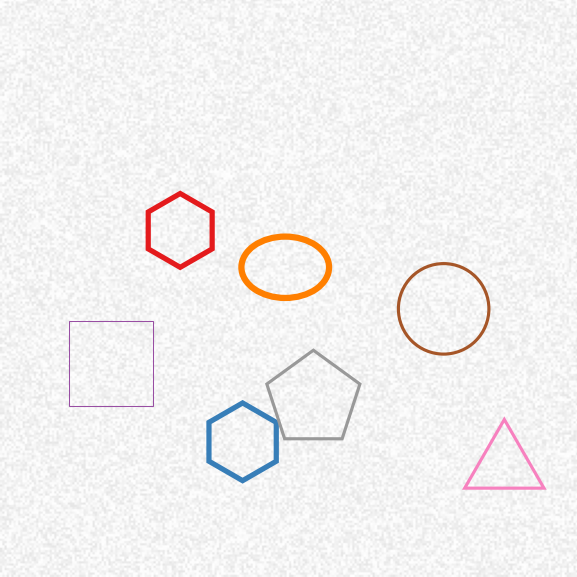[{"shape": "hexagon", "thickness": 2.5, "radius": 0.32, "center": [0.312, 0.6]}, {"shape": "hexagon", "thickness": 2.5, "radius": 0.34, "center": [0.42, 0.234]}, {"shape": "square", "thickness": 0.5, "radius": 0.36, "center": [0.192, 0.37]}, {"shape": "oval", "thickness": 3, "radius": 0.38, "center": [0.494, 0.536]}, {"shape": "circle", "thickness": 1.5, "radius": 0.39, "center": [0.768, 0.464]}, {"shape": "triangle", "thickness": 1.5, "radius": 0.4, "center": [0.873, 0.193]}, {"shape": "pentagon", "thickness": 1.5, "radius": 0.42, "center": [0.543, 0.308]}]